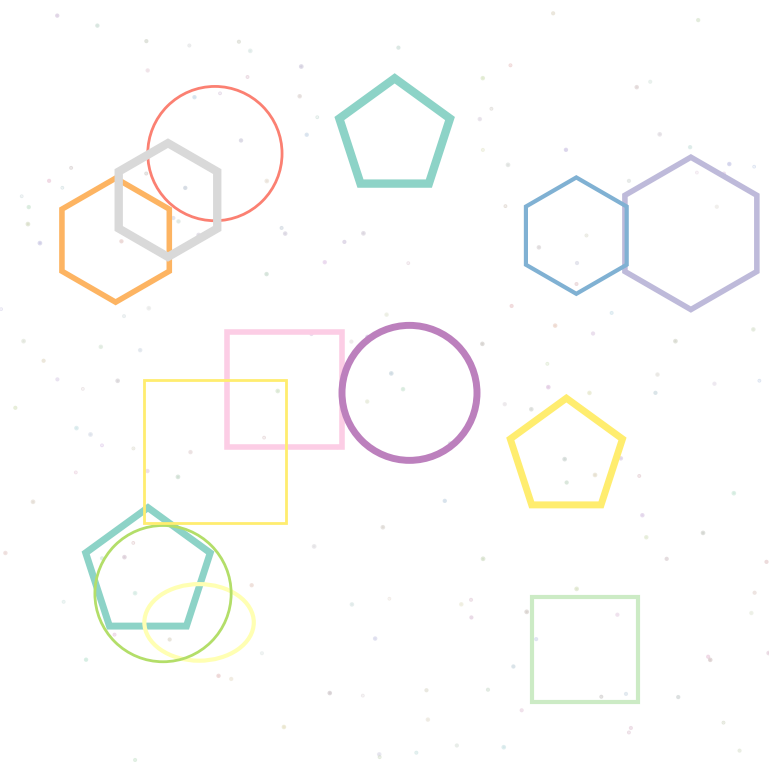[{"shape": "pentagon", "thickness": 2.5, "radius": 0.43, "center": [0.192, 0.256]}, {"shape": "pentagon", "thickness": 3, "radius": 0.38, "center": [0.513, 0.823]}, {"shape": "oval", "thickness": 1.5, "radius": 0.36, "center": [0.259, 0.192]}, {"shape": "hexagon", "thickness": 2, "radius": 0.49, "center": [0.897, 0.697]}, {"shape": "circle", "thickness": 1, "radius": 0.44, "center": [0.279, 0.801]}, {"shape": "hexagon", "thickness": 1.5, "radius": 0.38, "center": [0.748, 0.694]}, {"shape": "hexagon", "thickness": 2, "radius": 0.4, "center": [0.15, 0.688]}, {"shape": "circle", "thickness": 1, "radius": 0.44, "center": [0.212, 0.229]}, {"shape": "square", "thickness": 2, "radius": 0.37, "center": [0.369, 0.494]}, {"shape": "hexagon", "thickness": 3, "radius": 0.37, "center": [0.218, 0.74]}, {"shape": "circle", "thickness": 2.5, "radius": 0.44, "center": [0.532, 0.49]}, {"shape": "square", "thickness": 1.5, "radius": 0.34, "center": [0.76, 0.156]}, {"shape": "square", "thickness": 1, "radius": 0.46, "center": [0.279, 0.413]}, {"shape": "pentagon", "thickness": 2.5, "radius": 0.38, "center": [0.736, 0.406]}]